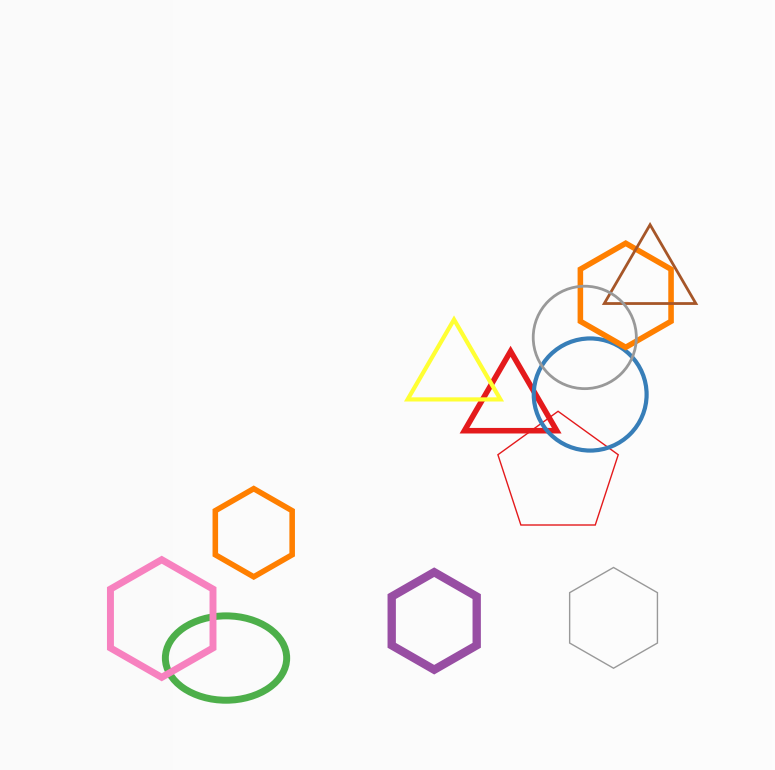[{"shape": "pentagon", "thickness": 0.5, "radius": 0.41, "center": [0.72, 0.384]}, {"shape": "triangle", "thickness": 2, "radius": 0.34, "center": [0.659, 0.475]}, {"shape": "circle", "thickness": 1.5, "radius": 0.36, "center": [0.762, 0.488]}, {"shape": "oval", "thickness": 2.5, "radius": 0.39, "center": [0.292, 0.145]}, {"shape": "hexagon", "thickness": 3, "radius": 0.32, "center": [0.56, 0.194]}, {"shape": "hexagon", "thickness": 2, "radius": 0.34, "center": [0.807, 0.617]}, {"shape": "hexagon", "thickness": 2, "radius": 0.29, "center": [0.327, 0.308]}, {"shape": "triangle", "thickness": 1.5, "radius": 0.35, "center": [0.586, 0.516]}, {"shape": "triangle", "thickness": 1, "radius": 0.34, "center": [0.839, 0.64]}, {"shape": "hexagon", "thickness": 2.5, "radius": 0.38, "center": [0.209, 0.197]}, {"shape": "circle", "thickness": 1, "radius": 0.33, "center": [0.755, 0.562]}, {"shape": "hexagon", "thickness": 0.5, "radius": 0.33, "center": [0.792, 0.198]}]